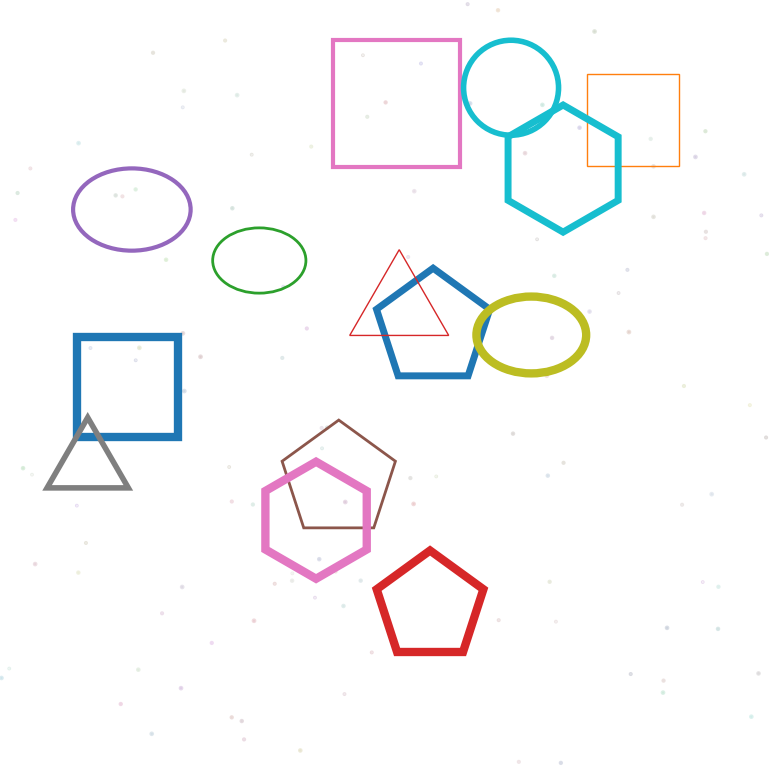[{"shape": "square", "thickness": 3, "radius": 0.33, "center": [0.166, 0.497]}, {"shape": "pentagon", "thickness": 2.5, "radius": 0.39, "center": [0.562, 0.574]}, {"shape": "square", "thickness": 0.5, "radius": 0.3, "center": [0.822, 0.845]}, {"shape": "oval", "thickness": 1, "radius": 0.3, "center": [0.337, 0.662]}, {"shape": "pentagon", "thickness": 3, "radius": 0.36, "center": [0.559, 0.212]}, {"shape": "triangle", "thickness": 0.5, "radius": 0.37, "center": [0.518, 0.601]}, {"shape": "oval", "thickness": 1.5, "radius": 0.38, "center": [0.171, 0.728]}, {"shape": "pentagon", "thickness": 1, "radius": 0.39, "center": [0.44, 0.377]}, {"shape": "hexagon", "thickness": 3, "radius": 0.38, "center": [0.41, 0.324]}, {"shape": "square", "thickness": 1.5, "radius": 0.41, "center": [0.515, 0.865]}, {"shape": "triangle", "thickness": 2, "radius": 0.3, "center": [0.114, 0.397]}, {"shape": "oval", "thickness": 3, "radius": 0.36, "center": [0.69, 0.565]}, {"shape": "hexagon", "thickness": 2.5, "radius": 0.41, "center": [0.731, 0.781]}, {"shape": "circle", "thickness": 2, "radius": 0.31, "center": [0.664, 0.886]}]